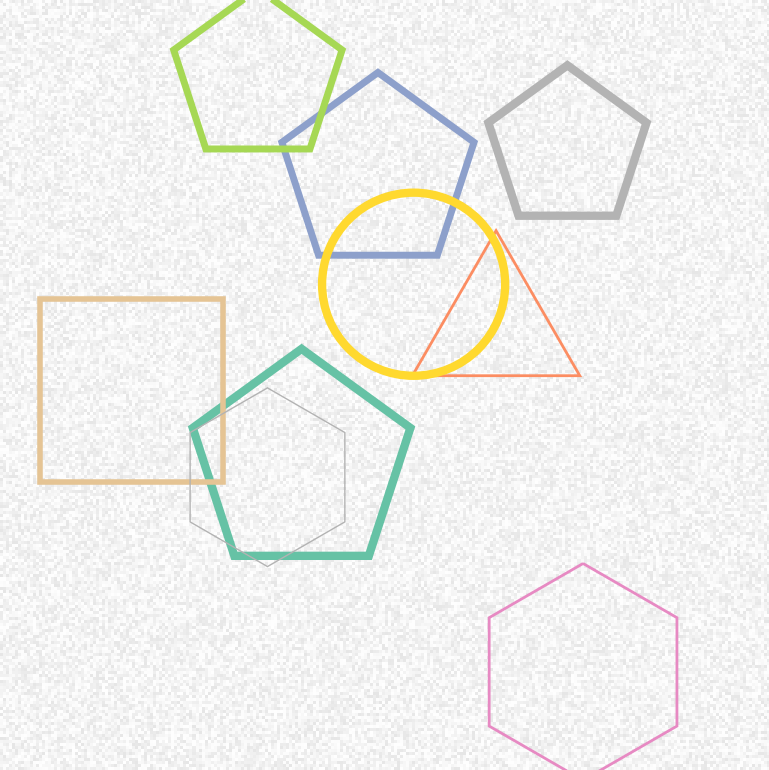[{"shape": "pentagon", "thickness": 3, "radius": 0.74, "center": [0.392, 0.398]}, {"shape": "triangle", "thickness": 1, "radius": 0.63, "center": [0.644, 0.575]}, {"shape": "pentagon", "thickness": 2.5, "radius": 0.66, "center": [0.491, 0.775]}, {"shape": "hexagon", "thickness": 1, "radius": 0.7, "center": [0.757, 0.127]}, {"shape": "pentagon", "thickness": 2.5, "radius": 0.57, "center": [0.335, 0.9]}, {"shape": "circle", "thickness": 3, "radius": 0.59, "center": [0.537, 0.631]}, {"shape": "square", "thickness": 2, "radius": 0.6, "center": [0.171, 0.492]}, {"shape": "hexagon", "thickness": 0.5, "radius": 0.58, "center": [0.347, 0.38]}, {"shape": "pentagon", "thickness": 3, "radius": 0.54, "center": [0.737, 0.807]}]